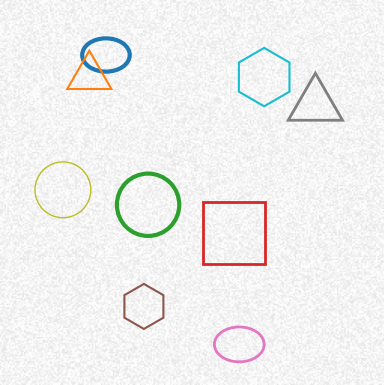[{"shape": "oval", "thickness": 3, "radius": 0.31, "center": [0.275, 0.857]}, {"shape": "triangle", "thickness": 1.5, "radius": 0.33, "center": [0.232, 0.802]}, {"shape": "circle", "thickness": 3, "radius": 0.41, "center": [0.385, 0.468]}, {"shape": "square", "thickness": 2, "radius": 0.4, "center": [0.608, 0.394]}, {"shape": "hexagon", "thickness": 1.5, "radius": 0.29, "center": [0.374, 0.204]}, {"shape": "oval", "thickness": 2, "radius": 0.32, "center": [0.622, 0.105]}, {"shape": "triangle", "thickness": 2, "radius": 0.41, "center": [0.819, 0.728]}, {"shape": "circle", "thickness": 1, "radius": 0.36, "center": [0.163, 0.507]}, {"shape": "hexagon", "thickness": 1.5, "radius": 0.38, "center": [0.686, 0.8]}]